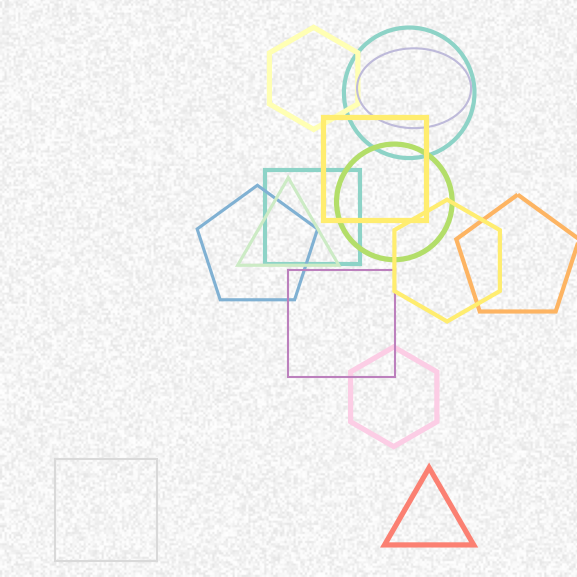[{"shape": "square", "thickness": 2, "radius": 0.41, "center": [0.541, 0.624]}, {"shape": "circle", "thickness": 2, "radius": 0.57, "center": [0.709, 0.838]}, {"shape": "hexagon", "thickness": 2.5, "radius": 0.44, "center": [0.543, 0.863]}, {"shape": "oval", "thickness": 1, "radius": 0.49, "center": [0.717, 0.846]}, {"shape": "triangle", "thickness": 2.5, "radius": 0.45, "center": [0.743, 0.1]}, {"shape": "pentagon", "thickness": 1.5, "radius": 0.55, "center": [0.446, 0.569]}, {"shape": "pentagon", "thickness": 2, "radius": 0.56, "center": [0.896, 0.55]}, {"shape": "circle", "thickness": 2.5, "radius": 0.5, "center": [0.683, 0.65]}, {"shape": "hexagon", "thickness": 2.5, "radius": 0.43, "center": [0.682, 0.312]}, {"shape": "square", "thickness": 1, "radius": 0.44, "center": [0.184, 0.117]}, {"shape": "square", "thickness": 1, "radius": 0.46, "center": [0.592, 0.439]}, {"shape": "triangle", "thickness": 1.5, "radius": 0.51, "center": [0.499, 0.59]}, {"shape": "square", "thickness": 2.5, "radius": 0.44, "center": [0.648, 0.707]}, {"shape": "hexagon", "thickness": 2, "radius": 0.53, "center": [0.774, 0.548]}]